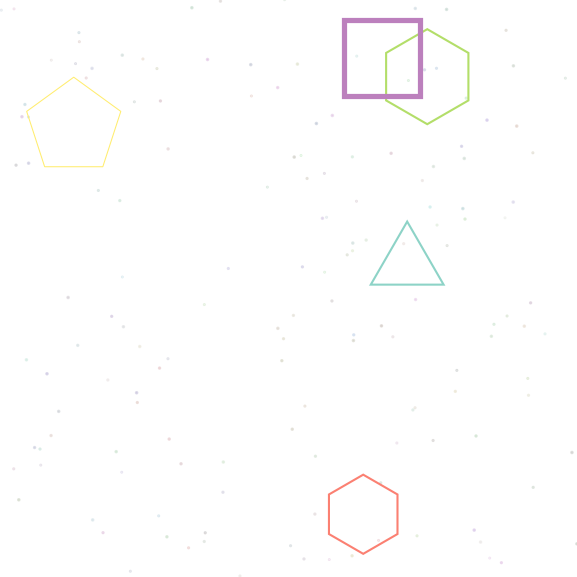[{"shape": "triangle", "thickness": 1, "radius": 0.36, "center": [0.705, 0.543]}, {"shape": "hexagon", "thickness": 1, "radius": 0.34, "center": [0.629, 0.109]}, {"shape": "hexagon", "thickness": 1, "radius": 0.41, "center": [0.74, 0.866]}, {"shape": "square", "thickness": 2.5, "radius": 0.33, "center": [0.661, 0.899]}, {"shape": "pentagon", "thickness": 0.5, "radius": 0.43, "center": [0.128, 0.78]}]